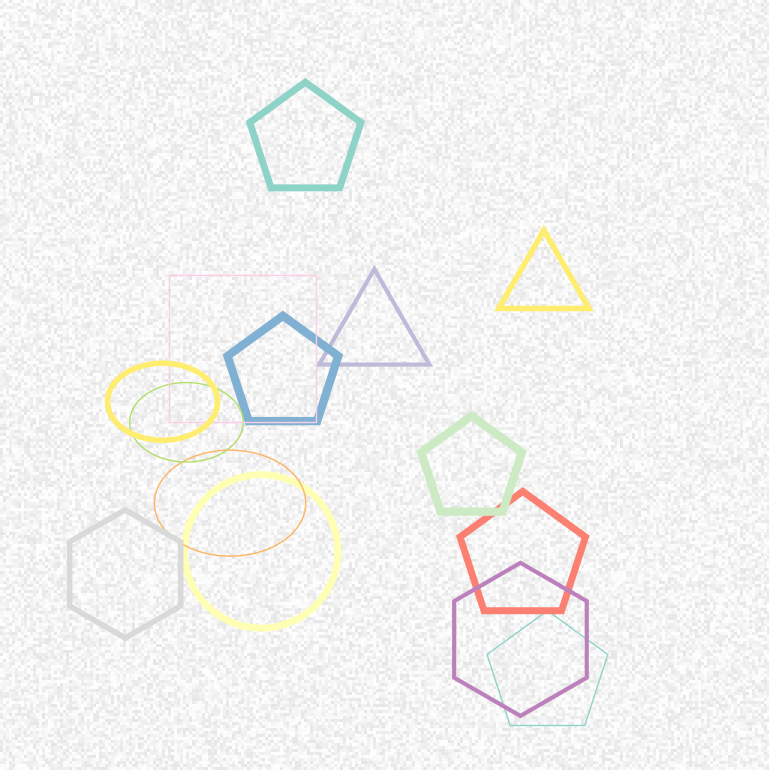[{"shape": "pentagon", "thickness": 2.5, "radius": 0.38, "center": [0.397, 0.817]}, {"shape": "pentagon", "thickness": 0.5, "radius": 0.41, "center": [0.711, 0.125]}, {"shape": "circle", "thickness": 2.5, "radius": 0.5, "center": [0.339, 0.284]}, {"shape": "triangle", "thickness": 1.5, "radius": 0.41, "center": [0.486, 0.568]}, {"shape": "pentagon", "thickness": 2.5, "radius": 0.43, "center": [0.679, 0.276]}, {"shape": "pentagon", "thickness": 3, "radius": 0.38, "center": [0.367, 0.514]}, {"shape": "oval", "thickness": 0.5, "radius": 0.49, "center": [0.299, 0.347]}, {"shape": "oval", "thickness": 0.5, "radius": 0.37, "center": [0.242, 0.452]}, {"shape": "square", "thickness": 0.5, "radius": 0.48, "center": [0.315, 0.548]}, {"shape": "hexagon", "thickness": 2, "radius": 0.42, "center": [0.163, 0.255]}, {"shape": "hexagon", "thickness": 1.5, "radius": 0.5, "center": [0.676, 0.17]}, {"shape": "pentagon", "thickness": 3, "radius": 0.34, "center": [0.612, 0.391]}, {"shape": "oval", "thickness": 2, "radius": 0.36, "center": [0.211, 0.478]}, {"shape": "triangle", "thickness": 2, "radius": 0.34, "center": [0.706, 0.633]}]